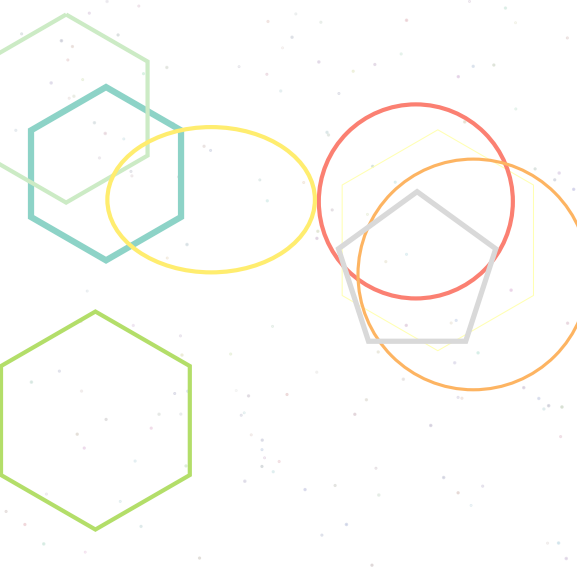[{"shape": "hexagon", "thickness": 3, "radius": 0.75, "center": [0.184, 0.698]}, {"shape": "hexagon", "thickness": 0.5, "radius": 0.96, "center": [0.758, 0.583]}, {"shape": "circle", "thickness": 2, "radius": 0.84, "center": [0.72, 0.65]}, {"shape": "circle", "thickness": 1.5, "radius": 1.0, "center": [0.82, 0.524]}, {"shape": "hexagon", "thickness": 2, "radius": 0.94, "center": [0.165, 0.271]}, {"shape": "pentagon", "thickness": 2.5, "radius": 0.72, "center": [0.722, 0.524]}, {"shape": "hexagon", "thickness": 2, "radius": 0.81, "center": [0.114, 0.811]}, {"shape": "oval", "thickness": 2, "radius": 0.9, "center": [0.366, 0.653]}]